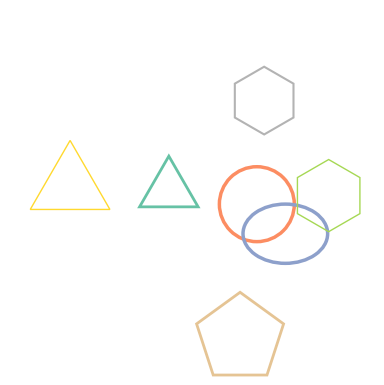[{"shape": "triangle", "thickness": 2, "radius": 0.44, "center": [0.439, 0.507]}, {"shape": "circle", "thickness": 2.5, "radius": 0.49, "center": [0.667, 0.47]}, {"shape": "oval", "thickness": 2.5, "radius": 0.55, "center": [0.741, 0.393]}, {"shape": "hexagon", "thickness": 1, "radius": 0.47, "center": [0.854, 0.492]}, {"shape": "triangle", "thickness": 1, "radius": 0.6, "center": [0.182, 0.516]}, {"shape": "pentagon", "thickness": 2, "radius": 0.59, "center": [0.624, 0.122]}, {"shape": "hexagon", "thickness": 1.5, "radius": 0.44, "center": [0.686, 0.739]}]